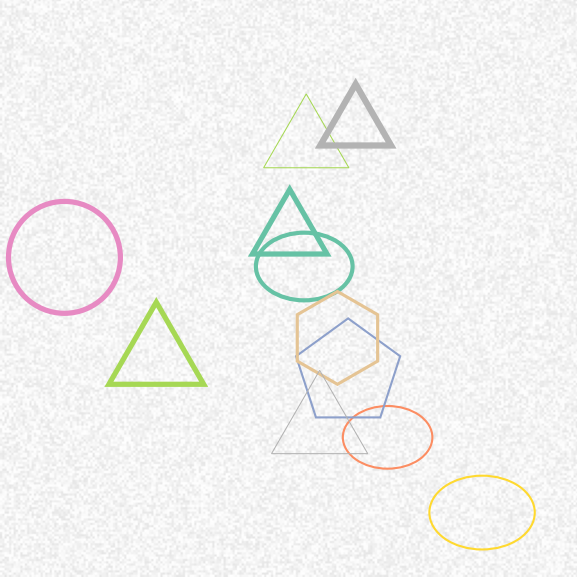[{"shape": "oval", "thickness": 2, "radius": 0.42, "center": [0.527, 0.538]}, {"shape": "triangle", "thickness": 2.5, "radius": 0.37, "center": [0.502, 0.597]}, {"shape": "oval", "thickness": 1, "radius": 0.39, "center": [0.671, 0.242]}, {"shape": "pentagon", "thickness": 1, "radius": 0.47, "center": [0.603, 0.353]}, {"shape": "circle", "thickness": 2.5, "radius": 0.48, "center": [0.112, 0.553]}, {"shape": "triangle", "thickness": 0.5, "radius": 0.43, "center": [0.53, 0.751]}, {"shape": "triangle", "thickness": 2.5, "radius": 0.47, "center": [0.271, 0.381]}, {"shape": "oval", "thickness": 1, "radius": 0.46, "center": [0.835, 0.112]}, {"shape": "hexagon", "thickness": 1.5, "radius": 0.4, "center": [0.584, 0.414]}, {"shape": "triangle", "thickness": 3, "radius": 0.35, "center": [0.616, 0.783]}, {"shape": "triangle", "thickness": 0.5, "radius": 0.48, "center": [0.553, 0.262]}]